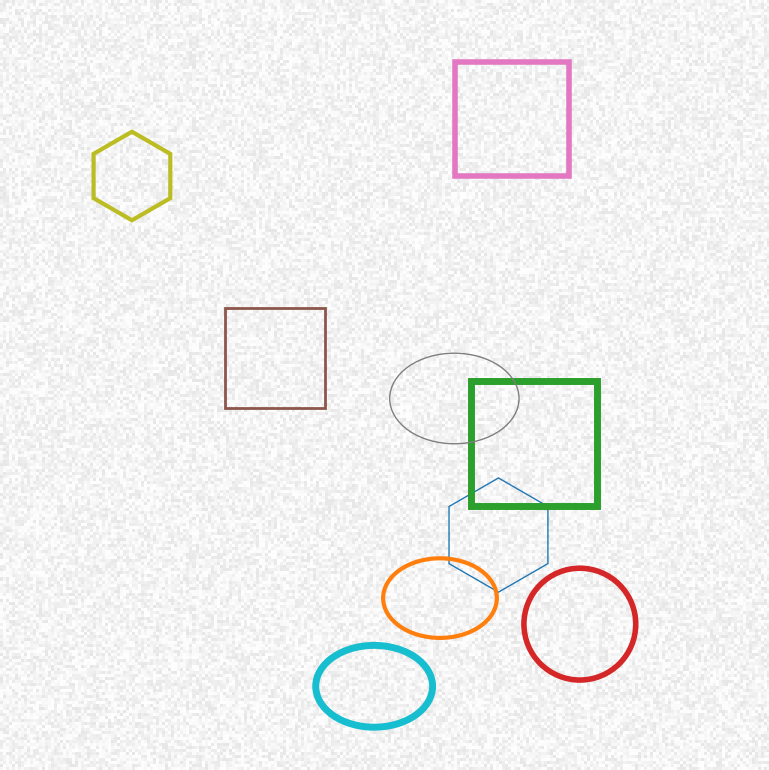[{"shape": "hexagon", "thickness": 0.5, "radius": 0.37, "center": [0.647, 0.305]}, {"shape": "oval", "thickness": 1.5, "radius": 0.37, "center": [0.571, 0.223]}, {"shape": "square", "thickness": 2.5, "radius": 0.41, "center": [0.693, 0.424]}, {"shape": "circle", "thickness": 2, "radius": 0.36, "center": [0.753, 0.189]}, {"shape": "square", "thickness": 1, "radius": 0.32, "center": [0.357, 0.536]}, {"shape": "square", "thickness": 2, "radius": 0.37, "center": [0.665, 0.845]}, {"shape": "oval", "thickness": 0.5, "radius": 0.42, "center": [0.59, 0.482]}, {"shape": "hexagon", "thickness": 1.5, "radius": 0.29, "center": [0.171, 0.771]}, {"shape": "oval", "thickness": 2.5, "radius": 0.38, "center": [0.486, 0.109]}]